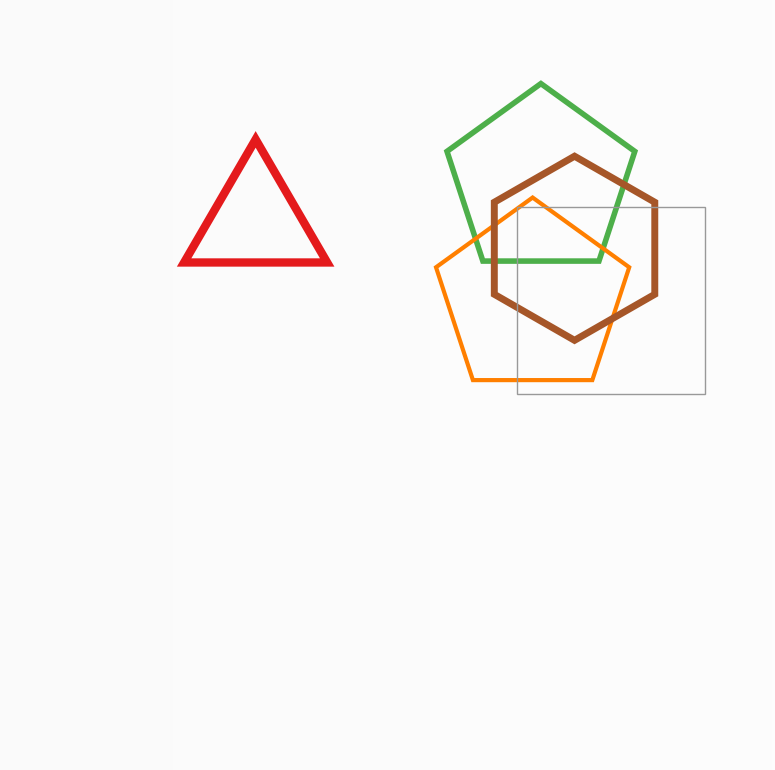[{"shape": "triangle", "thickness": 3, "radius": 0.53, "center": [0.33, 0.712]}, {"shape": "pentagon", "thickness": 2, "radius": 0.64, "center": [0.698, 0.764]}, {"shape": "pentagon", "thickness": 1.5, "radius": 0.66, "center": [0.687, 0.612]}, {"shape": "hexagon", "thickness": 2.5, "radius": 0.6, "center": [0.741, 0.678]}, {"shape": "square", "thickness": 0.5, "radius": 0.61, "center": [0.788, 0.61]}]